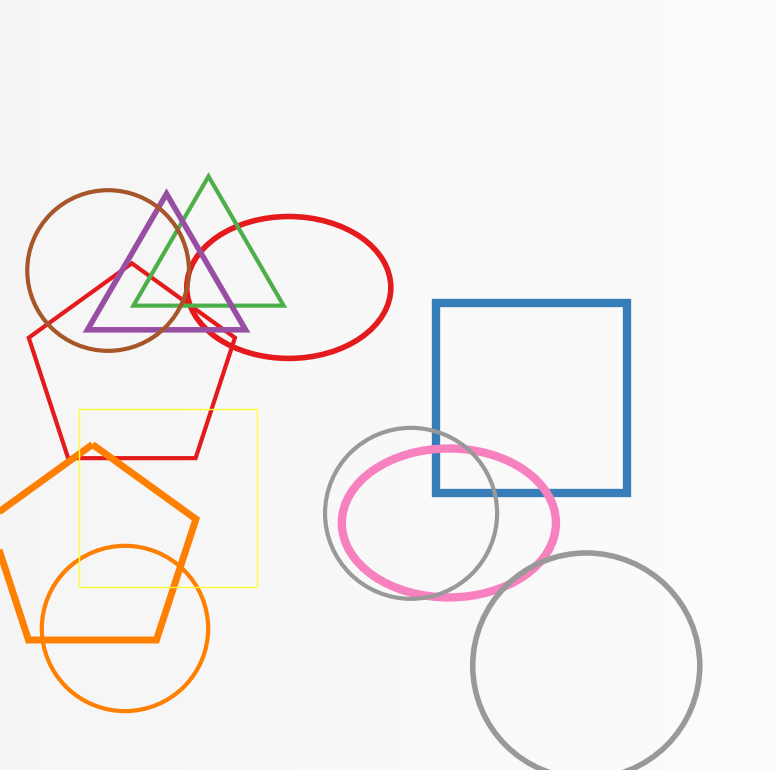[{"shape": "pentagon", "thickness": 1.5, "radius": 0.7, "center": [0.17, 0.518]}, {"shape": "oval", "thickness": 2, "radius": 0.66, "center": [0.373, 0.627]}, {"shape": "square", "thickness": 3, "radius": 0.62, "center": [0.686, 0.483]}, {"shape": "triangle", "thickness": 1.5, "radius": 0.56, "center": [0.269, 0.659]}, {"shape": "triangle", "thickness": 2, "radius": 0.59, "center": [0.215, 0.631]}, {"shape": "pentagon", "thickness": 2.5, "radius": 0.7, "center": [0.119, 0.282]}, {"shape": "circle", "thickness": 1.5, "radius": 0.54, "center": [0.161, 0.184]}, {"shape": "square", "thickness": 0.5, "radius": 0.58, "center": [0.217, 0.353]}, {"shape": "circle", "thickness": 1.5, "radius": 0.52, "center": [0.139, 0.649]}, {"shape": "oval", "thickness": 3, "radius": 0.69, "center": [0.579, 0.321]}, {"shape": "circle", "thickness": 1.5, "radius": 0.56, "center": [0.53, 0.333]}, {"shape": "circle", "thickness": 2, "radius": 0.73, "center": [0.756, 0.135]}]